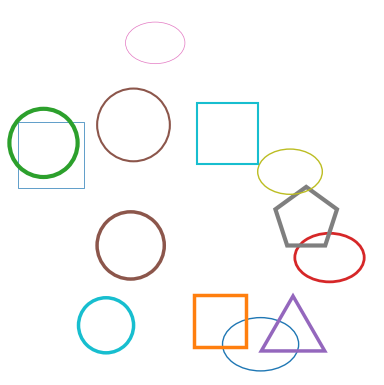[{"shape": "square", "thickness": 0.5, "radius": 0.43, "center": [0.133, 0.598]}, {"shape": "oval", "thickness": 1, "radius": 0.49, "center": [0.677, 0.106]}, {"shape": "square", "thickness": 2.5, "radius": 0.34, "center": [0.571, 0.167]}, {"shape": "circle", "thickness": 3, "radius": 0.44, "center": [0.113, 0.629]}, {"shape": "oval", "thickness": 2, "radius": 0.45, "center": [0.856, 0.331]}, {"shape": "triangle", "thickness": 2.5, "radius": 0.48, "center": [0.761, 0.136]}, {"shape": "circle", "thickness": 1.5, "radius": 0.47, "center": [0.347, 0.676]}, {"shape": "circle", "thickness": 2.5, "radius": 0.44, "center": [0.339, 0.362]}, {"shape": "oval", "thickness": 0.5, "radius": 0.39, "center": [0.403, 0.889]}, {"shape": "pentagon", "thickness": 3, "radius": 0.42, "center": [0.795, 0.43]}, {"shape": "oval", "thickness": 1, "radius": 0.42, "center": [0.753, 0.554]}, {"shape": "square", "thickness": 1.5, "radius": 0.4, "center": [0.591, 0.653]}, {"shape": "circle", "thickness": 2.5, "radius": 0.36, "center": [0.275, 0.155]}]